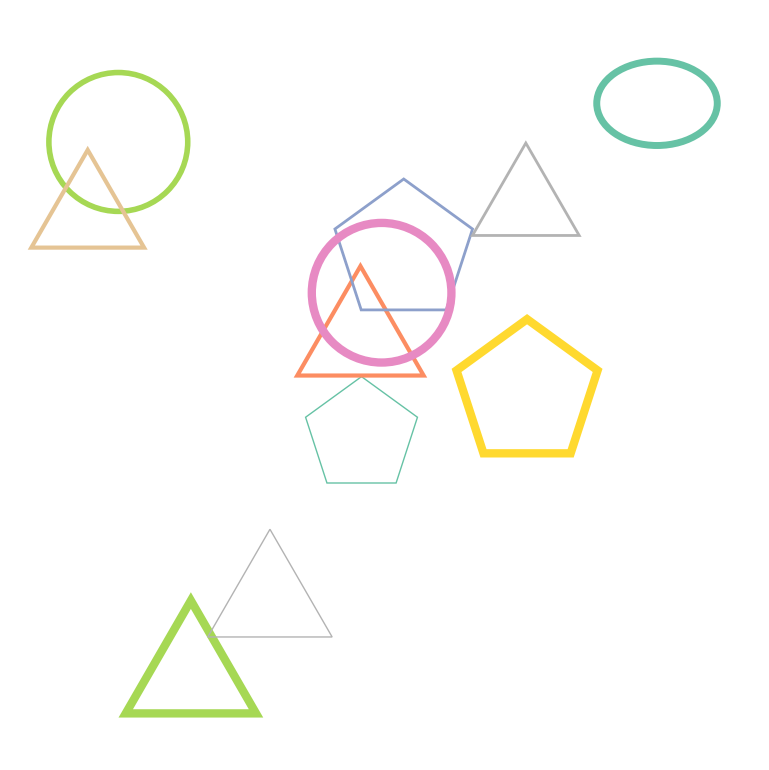[{"shape": "oval", "thickness": 2.5, "radius": 0.39, "center": [0.853, 0.866]}, {"shape": "pentagon", "thickness": 0.5, "radius": 0.38, "center": [0.47, 0.435]}, {"shape": "triangle", "thickness": 1.5, "radius": 0.47, "center": [0.468, 0.56]}, {"shape": "pentagon", "thickness": 1, "radius": 0.47, "center": [0.524, 0.674]}, {"shape": "circle", "thickness": 3, "radius": 0.45, "center": [0.496, 0.62]}, {"shape": "triangle", "thickness": 3, "radius": 0.49, "center": [0.248, 0.122]}, {"shape": "circle", "thickness": 2, "radius": 0.45, "center": [0.154, 0.816]}, {"shape": "pentagon", "thickness": 3, "radius": 0.48, "center": [0.684, 0.489]}, {"shape": "triangle", "thickness": 1.5, "radius": 0.42, "center": [0.114, 0.721]}, {"shape": "triangle", "thickness": 0.5, "radius": 0.47, "center": [0.351, 0.219]}, {"shape": "triangle", "thickness": 1, "radius": 0.4, "center": [0.683, 0.734]}]